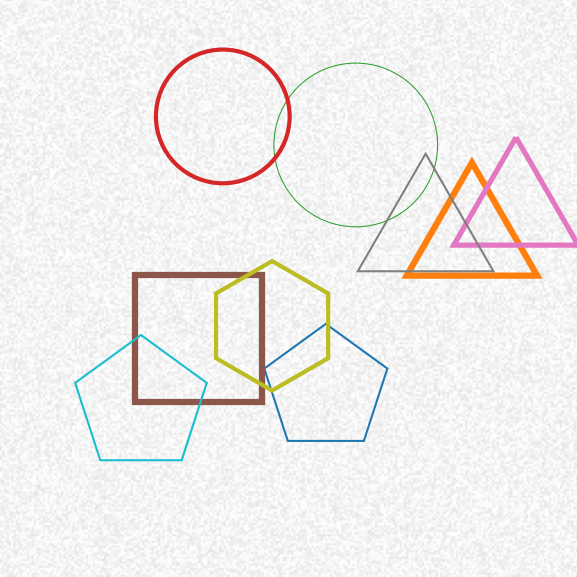[{"shape": "pentagon", "thickness": 1, "radius": 0.56, "center": [0.564, 0.326]}, {"shape": "triangle", "thickness": 3, "radius": 0.65, "center": [0.817, 0.587]}, {"shape": "circle", "thickness": 0.5, "radius": 0.71, "center": [0.616, 0.748]}, {"shape": "circle", "thickness": 2, "radius": 0.58, "center": [0.386, 0.798]}, {"shape": "square", "thickness": 3, "radius": 0.55, "center": [0.344, 0.413]}, {"shape": "triangle", "thickness": 2.5, "radius": 0.62, "center": [0.893, 0.637]}, {"shape": "triangle", "thickness": 1, "radius": 0.68, "center": [0.737, 0.597]}, {"shape": "hexagon", "thickness": 2, "radius": 0.56, "center": [0.471, 0.435]}, {"shape": "pentagon", "thickness": 1, "radius": 0.6, "center": [0.244, 0.299]}]